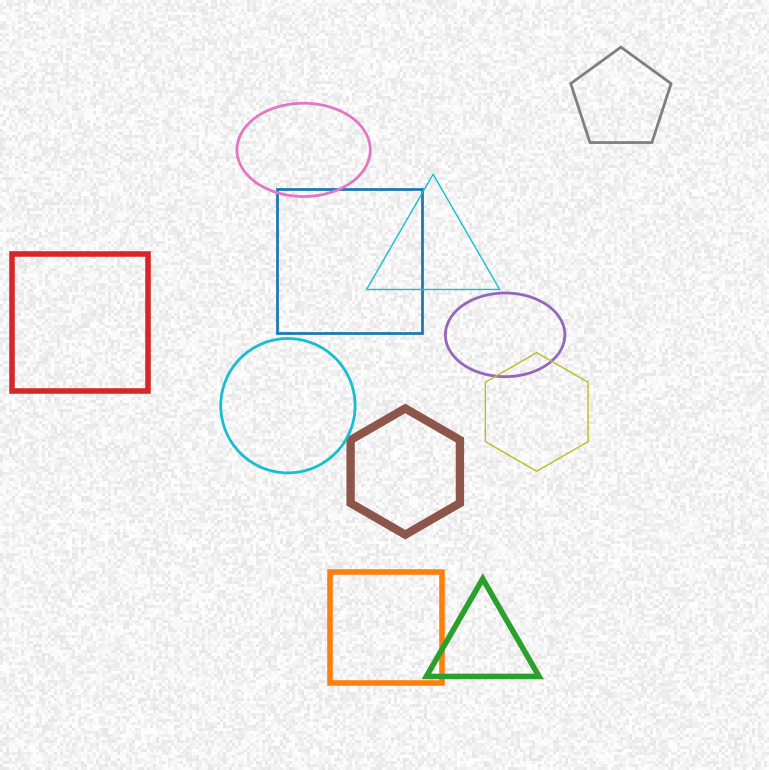[{"shape": "square", "thickness": 1, "radius": 0.47, "center": [0.454, 0.661]}, {"shape": "square", "thickness": 2, "radius": 0.36, "center": [0.502, 0.185]}, {"shape": "triangle", "thickness": 2, "radius": 0.42, "center": [0.627, 0.164]}, {"shape": "square", "thickness": 2, "radius": 0.44, "center": [0.104, 0.581]}, {"shape": "oval", "thickness": 1, "radius": 0.39, "center": [0.656, 0.565]}, {"shape": "hexagon", "thickness": 3, "radius": 0.41, "center": [0.526, 0.388]}, {"shape": "oval", "thickness": 1, "radius": 0.43, "center": [0.394, 0.805]}, {"shape": "pentagon", "thickness": 1, "radius": 0.34, "center": [0.806, 0.87]}, {"shape": "hexagon", "thickness": 0.5, "radius": 0.39, "center": [0.697, 0.465]}, {"shape": "triangle", "thickness": 0.5, "radius": 0.5, "center": [0.562, 0.674]}, {"shape": "circle", "thickness": 1, "radius": 0.44, "center": [0.374, 0.473]}]